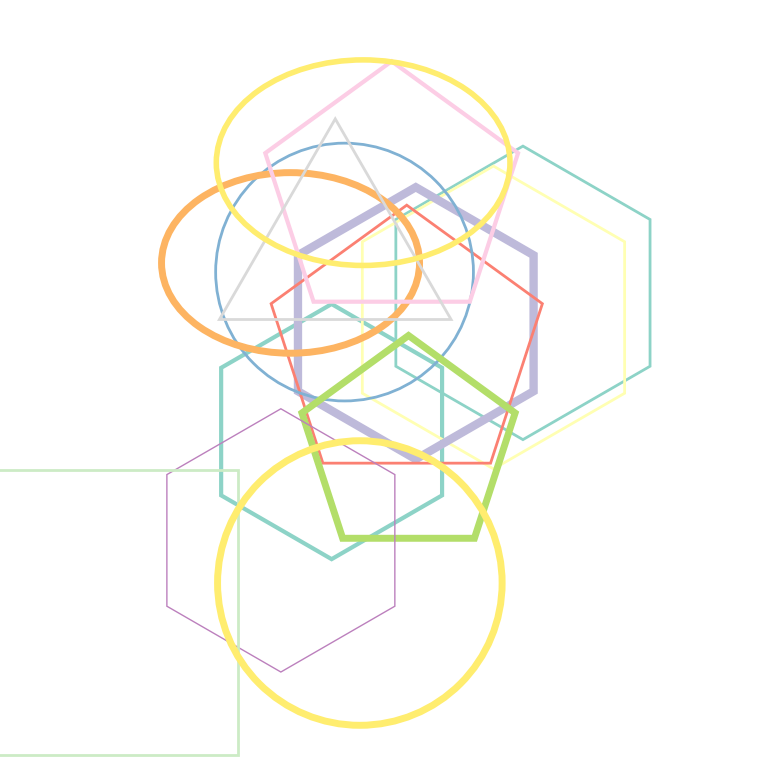[{"shape": "hexagon", "thickness": 1.5, "radius": 0.83, "center": [0.431, 0.439]}, {"shape": "hexagon", "thickness": 1, "radius": 0.95, "center": [0.679, 0.62]}, {"shape": "hexagon", "thickness": 1, "radius": 0.98, "center": [0.641, 0.588]}, {"shape": "hexagon", "thickness": 3, "radius": 0.88, "center": [0.54, 0.58]}, {"shape": "pentagon", "thickness": 1, "radius": 0.93, "center": [0.528, 0.548]}, {"shape": "circle", "thickness": 1, "radius": 0.84, "center": [0.447, 0.647]}, {"shape": "oval", "thickness": 2.5, "radius": 0.84, "center": [0.377, 0.659]}, {"shape": "pentagon", "thickness": 2.5, "radius": 0.73, "center": [0.531, 0.419]}, {"shape": "pentagon", "thickness": 1.5, "radius": 0.86, "center": [0.509, 0.748]}, {"shape": "triangle", "thickness": 1, "radius": 0.87, "center": [0.435, 0.672]}, {"shape": "hexagon", "thickness": 0.5, "radius": 0.85, "center": [0.365, 0.298]}, {"shape": "square", "thickness": 1, "radius": 0.92, "center": [0.125, 0.205]}, {"shape": "circle", "thickness": 2.5, "radius": 0.92, "center": [0.467, 0.243]}, {"shape": "oval", "thickness": 2, "radius": 0.95, "center": [0.472, 0.789]}]